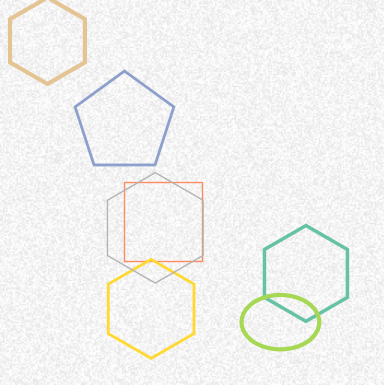[{"shape": "hexagon", "thickness": 2.5, "radius": 0.62, "center": [0.795, 0.29]}, {"shape": "square", "thickness": 1, "radius": 0.51, "center": [0.423, 0.424]}, {"shape": "pentagon", "thickness": 2, "radius": 0.67, "center": [0.323, 0.681]}, {"shape": "oval", "thickness": 3, "radius": 0.5, "center": [0.728, 0.163]}, {"shape": "hexagon", "thickness": 2, "radius": 0.64, "center": [0.393, 0.198]}, {"shape": "hexagon", "thickness": 3, "radius": 0.56, "center": [0.123, 0.894]}, {"shape": "hexagon", "thickness": 1, "radius": 0.72, "center": [0.403, 0.408]}]